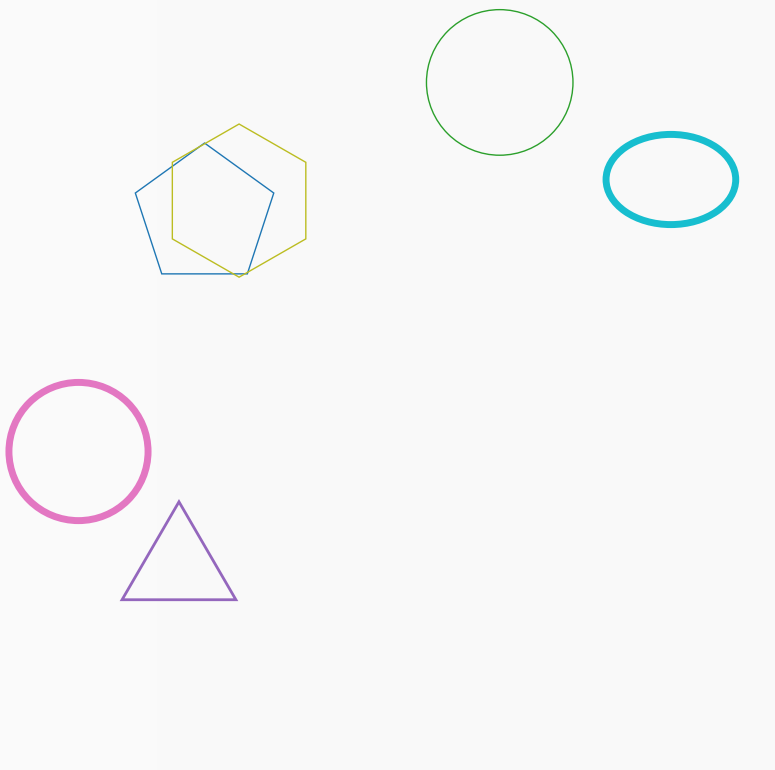[{"shape": "pentagon", "thickness": 0.5, "radius": 0.47, "center": [0.264, 0.72]}, {"shape": "circle", "thickness": 0.5, "radius": 0.47, "center": [0.645, 0.893]}, {"shape": "triangle", "thickness": 1, "radius": 0.42, "center": [0.231, 0.264]}, {"shape": "circle", "thickness": 2.5, "radius": 0.45, "center": [0.101, 0.414]}, {"shape": "hexagon", "thickness": 0.5, "radius": 0.5, "center": [0.308, 0.739]}, {"shape": "oval", "thickness": 2.5, "radius": 0.42, "center": [0.866, 0.767]}]